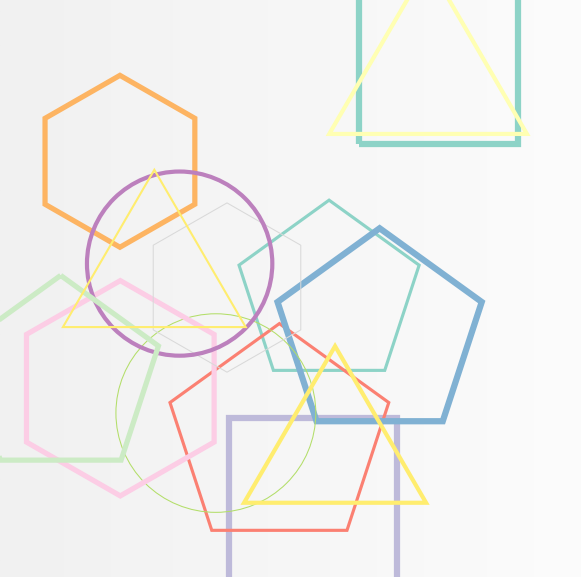[{"shape": "square", "thickness": 3, "radius": 0.68, "center": [0.755, 0.885]}, {"shape": "pentagon", "thickness": 1.5, "radius": 0.81, "center": [0.566, 0.49]}, {"shape": "triangle", "thickness": 2, "radius": 0.98, "center": [0.736, 0.865]}, {"shape": "square", "thickness": 3, "radius": 0.72, "center": [0.539, 0.131]}, {"shape": "pentagon", "thickness": 1.5, "radius": 0.99, "center": [0.481, 0.241]}, {"shape": "pentagon", "thickness": 3, "radius": 0.92, "center": [0.653, 0.419]}, {"shape": "hexagon", "thickness": 2.5, "radius": 0.74, "center": [0.206, 0.72]}, {"shape": "circle", "thickness": 0.5, "radius": 0.86, "center": [0.371, 0.284]}, {"shape": "hexagon", "thickness": 2.5, "radius": 0.93, "center": [0.207, 0.327]}, {"shape": "hexagon", "thickness": 0.5, "radius": 0.73, "center": [0.391, 0.501]}, {"shape": "circle", "thickness": 2, "radius": 0.8, "center": [0.309, 0.543]}, {"shape": "pentagon", "thickness": 2.5, "radius": 0.88, "center": [0.104, 0.345]}, {"shape": "triangle", "thickness": 1, "radius": 0.91, "center": [0.266, 0.524]}, {"shape": "triangle", "thickness": 2, "radius": 0.9, "center": [0.576, 0.219]}]